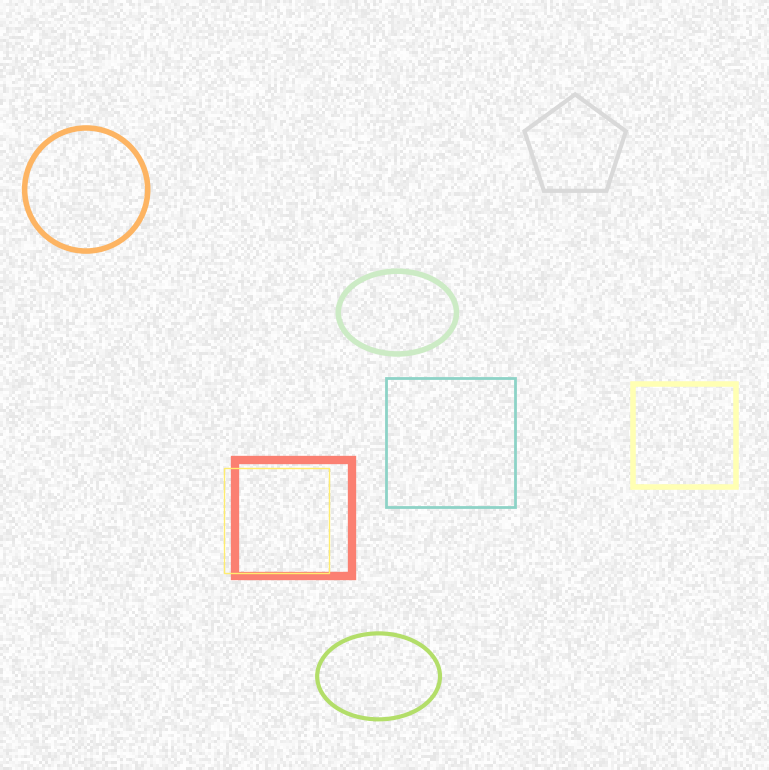[{"shape": "square", "thickness": 1, "radius": 0.42, "center": [0.585, 0.426]}, {"shape": "square", "thickness": 2, "radius": 0.33, "center": [0.889, 0.434]}, {"shape": "square", "thickness": 3, "radius": 0.38, "center": [0.382, 0.327]}, {"shape": "circle", "thickness": 2, "radius": 0.4, "center": [0.112, 0.754]}, {"shape": "oval", "thickness": 1.5, "radius": 0.4, "center": [0.492, 0.122]}, {"shape": "pentagon", "thickness": 1.5, "radius": 0.35, "center": [0.747, 0.808]}, {"shape": "oval", "thickness": 2, "radius": 0.38, "center": [0.516, 0.594]}, {"shape": "square", "thickness": 0.5, "radius": 0.34, "center": [0.359, 0.324]}]